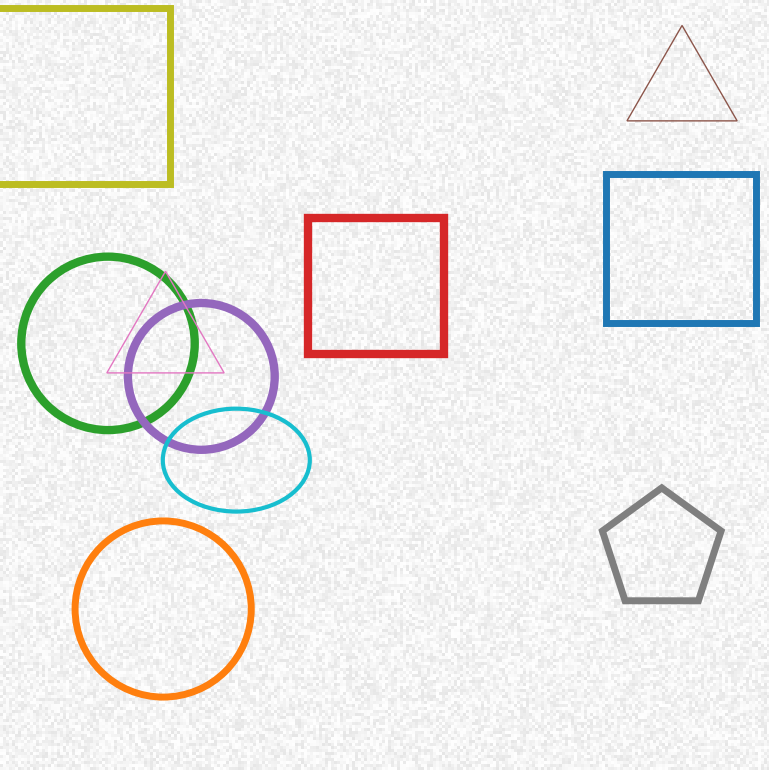[{"shape": "square", "thickness": 2.5, "radius": 0.49, "center": [0.884, 0.677]}, {"shape": "circle", "thickness": 2.5, "radius": 0.57, "center": [0.212, 0.209]}, {"shape": "circle", "thickness": 3, "radius": 0.56, "center": [0.14, 0.554]}, {"shape": "square", "thickness": 3, "radius": 0.44, "center": [0.488, 0.628]}, {"shape": "circle", "thickness": 3, "radius": 0.48, "center": [0.261, 0.511]}, {"shape": "triangle", "thickness": 0.5, "radius": 0.41, "center": [0.886, 0.884]}, {"shape": "triangle", "thickness": 0.5, "radius": 0.44, "center": [0.215, 0.56]}, {"shape": "pentagon", "thickness": 2.5, "radius": 0.41, "center": [0.859, 0.285]}, {"shape": "square", "thickness": 2.5, "radius": 0.57, "center": [0.107, 0.875]}, {"shape": "oval", "thickness": 1.5, "radius": 0.48, "center": [0.307, 0.402]}]